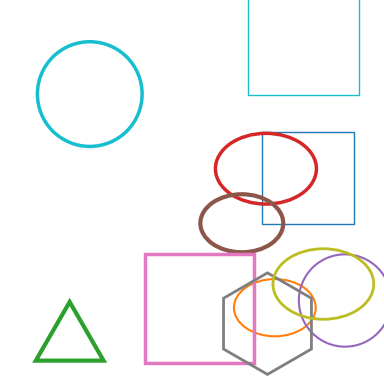[{"shape": "square", "thickness": 1, "radius": 0.6, "center": [0.799, 0.539]}, {"shape": "oval", "thickness": 1.5, "radius": 0.53, "center": [0.714, 0.201]}, {"shape": "triangle", "thickness": 3, "radius": 0.51, "center": [0.181, 0.114]}, {"shape": "oval", "thickness": 2.5, "radius": 0.66, "center": [0.691, 0.562]}, {"shape": "circle", "thickness": 1.5, "radius": 0.6, "center": [0.896, 0.219]}, {"shape": "oval", "thickness": 3, "radius": 0.54, "center": [0.628, 0.42]}, {"shape": "square", "thickness": 2.5, "radius": 0.71, "center": [0.518, 0.199]}, {"shape": "hexagon", "thickness": 2, "radius": 0.66, "center": [0.695, 0.159]}, {"shape": "oval", "thickness": 2, "radius": 0.65, "center": [0.84, 0.262]}, {"shape": "square", "thickness": 1, "radius": 0.72, "center": [0.788, 0.897]}, {"shape": "circle", "thickness": 2.5, "radius": 0.68, "center": [0.233, 0.756]}]